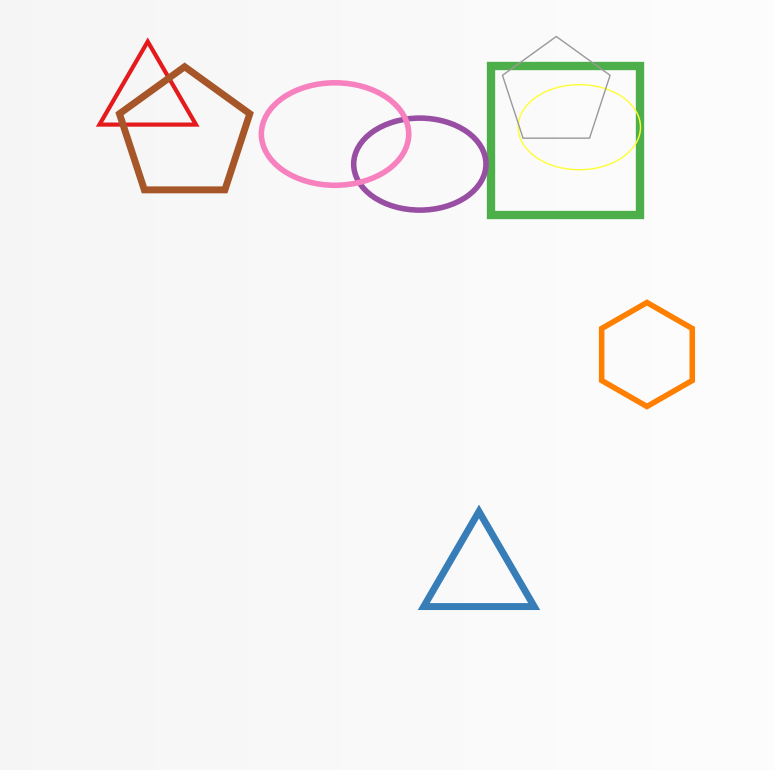[{"shape": "triangle", "thickness": 1.5, "radius": 0.36, "center": [0.191, 0.874]}, {"shape": "triangle", "thickness": 2.5, "radius": 0.41, "center": [0.618, 0.253]}, {"shape": "square", "thickness": 3, "radius": 0.48, "center": [0.73, 0.817]}, {"shape": "oval", "thickness": 2, "radius": 0.43, "center": [0.542, 0.787]}, {"shape": "hexagon", "thickness": 2, "radius": 0.34, "center": [0.835, 0.54]}, {"shape": "oval", "thickness": 0.5, "radius": 0.39, "center": [0.748, 0.835]}, {"shape": "pentagon", "thickness": 2.5, "radius": 0.44, "center": [0.238, 0.825]}, {"shape": "oval", "thickness": 2, "radius": 0.48, "center": [0.432, 0.826]}, {"shape": "pentagon", "thickness": 0.5, "radius": 0.36, "center": [0.718, 0.88]}]